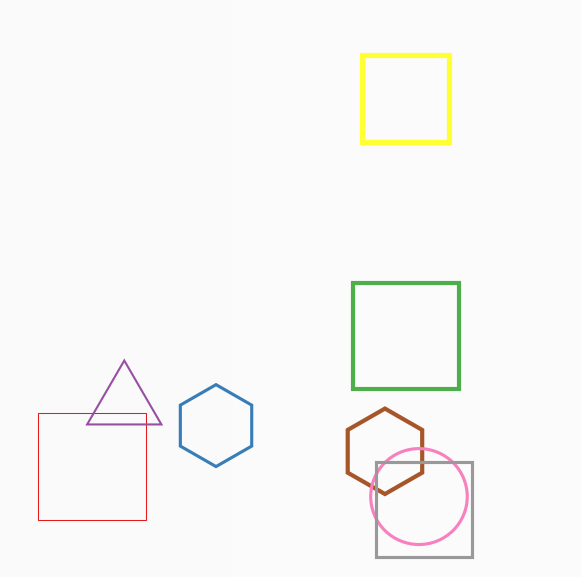[{"shape": "square", "thickness": 0.5, "radius": 0.46, "center": [0.159, 0.191]}, {"shape": "hexagon", "thickness": 1.5, "radius": 0.35, "center": [0.372, 0.262]}, {"shape": "square", "thickness": 2, "radius": 0.46, "center": [0.699, 0.417]}, {"shape": "triangle", "thickness": 1, "radius": 0.37, "center": [0.214, 0.301]}, {"shape": "square", "thickness": 2.5, "radius": 0.37, "center": [0.698, 0.828]}, {"shape": "hexagon", "thickness": 2, "radius": 0.37, "center": [0.662, 0.218]}, {"shape": "circle", "thickness": 1.5, "radius": 0.42, "center": [0.721, 0.139]}, {"shape": "square", "thickness": 1.5, "radius": 0.41, "center": [0.729, 0.117]}]